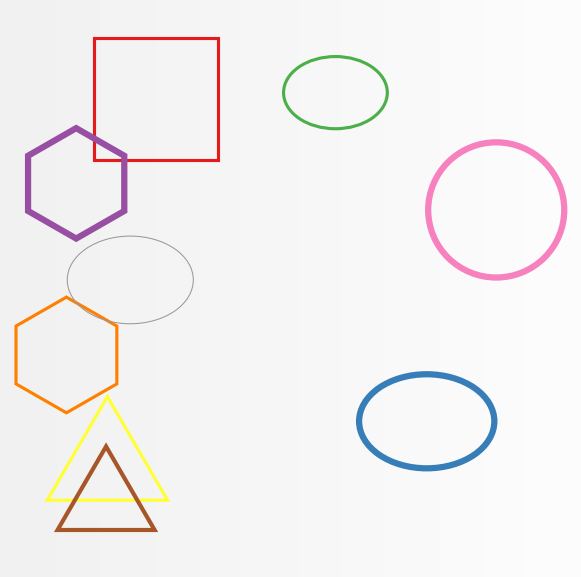[{"shape": "square", "thickness": 1.5, "radius": 0.53, "center": [0.268, 0.828]}, {"shape": "oval", "thickness": 3, "radius": 0.58, "center": [0.734, 0.27]}, {"shape": "oval", "thickness": 1.5, "radius": 0.45, "center": [0.577, 0.839]}, {"shape": "hexagon", "thickness": 3, "radius": 0.48, "center": [0.131, 0.682]}, {"shape": "hexagon", "thickness": 1.5, "radius": 0.5, "center": [0.114, 0.384]}, {"shape": "triangle", "thickness": 1.5, "radius": 0.6, "center": [0.185, 0.193]}, {"shape": "triangle", "thickness": 2, "radius": 0.48, "center": [0.182, 0.13]}, {"shape": "circle", "thickness": 3, "radius": 0.59, "center": [0.854, 0.636]}, {"shape": "oval", "thickness": 0.5, "radius": 0.54, "center": [0.224, 0.514]}]